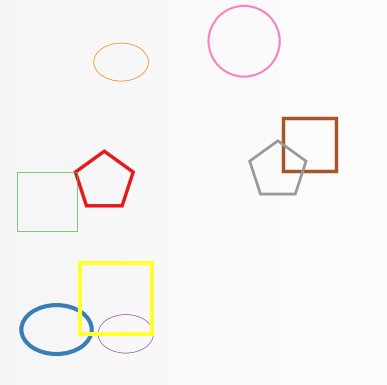[{"shape": "pentagon", "thickness": 2.5, "radius": 0.39, "center": [0.269, 0.529]}, {"shape": "oval", "thickness": 3, "radius": 0.45, "center": [0.146, 0.144]}, {"shape": "square", "thickness": 0.5, "radius": 0.39, "center": [0.121, 0.477]}, {"shape": "oval", "thickness": 0.5, "radius": 0.36, "center": [0.325, 0.133]}, {"shape": "oval", "thickness": 0.5, "radius": 0.35, "center": [0.313, 0.839]}, {"shape": "square", "thickness": 3, "radius": 0.46, "center": [0.298, 0.225]}, {"shape": "square", "thickness": 2.5, "radius": 0.34, "center": [0.799, 0.624]}, {"shape": "circle", "thickness": 1.5, "radius": 0.46, "center": [0.63, 0.893]}, {"shape": "pentagon", "thickness": 2, "radius": 0.38, "center": [0.717, 0.558]}]